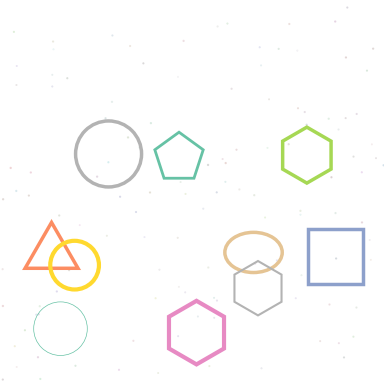[{"shape": "pentagon", "thickness": 2, "radius": 0.33, "center": [0.465, 0.591]}, {"shape": "circle", "thickness": 0.5, "radius": 0.35, "center": [0.157, 0.146]}, {"shape": "triangle", "thickness": 2.5, "radius": 0.4, "center": [0.134, 0.343]}, {"shape": "square", "thickness": 2.5, "radius": 0.36, "center": [0.871, 0.333]}, {"shape": "hexagon", "thickness": 3, "radius": 0.41, "center": [0.51, 0.136]}, {"shape": "hexagon", "thickness": 2.5, "radius": 0.36, "center": [0.797, 0.597]}, {"shape": "circle", "thickness": 3, "radius": 0.32, "center": [0.194, 0.311]}, {"shape": "oval", "thickness": 2.5, "radius": 0.37, "center": [0.659, 0.344]}, {"shape": "hexagon", "thickness": 1.5, "radius": 0.35, "center": [0.67, 0.251]}, {"shape": "circle", "thickness": 2.5, "radius": 0.43, "center": [0.282, 0.6]}]